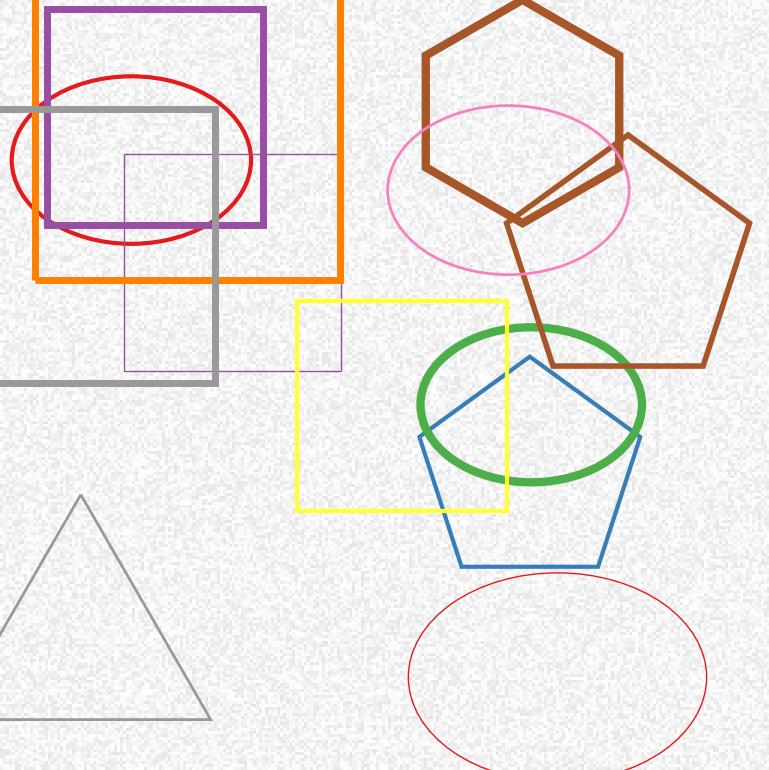[{"shape": "oval", "thickness": 1.5, "radius": 0.78, "center": [0.171, 0.792]}, {"shape": "oval", "thickness": 0.5, "radius": 0.97, "center": [0.724, 0.12]}, {"shape": "pentagon", "thickness": 1.5, "radius": 0.75, "center": [0.688, 0.386]}, {"shape": "oval", "thickness": 3, "radius": 0.72, "center": [0.69, 0.474]}, {"shape": "square", "thickness": 2.5, "radius": 0.7, "center": [0.201, 0.848]}, {"shape": "square", "thickness": 0.5, "radius": 0.71, "center": [0.302, 0.659]}, {"shape": "square", "thickness": 2.5, "radius": 0.99, "center": [0.243, 0.835]}, {"shape": "square", "thickness": 1.5, "radius": 0.68, "center": [0.522, 0.473]}, {"shape": "hexagon", "thickness": 3, "radius": 0.73, "center": [0.679, 0.855]}, {"shape": "pentagon", "thickness": 2, "radius": 0.83, "center": [0.816, 0.659]}, {"shape": "oval", "thickness": 1, "radius": 0.78, "center": [0.66, 0.753]}, {"shape": "triangle", "thickness": 1, "radius": 0.97, "center": [0.105, 0.163]}, {"shape": "square", "thickness": 2.5, "radius": 0.89, "center": [0.101, 0.68]}]